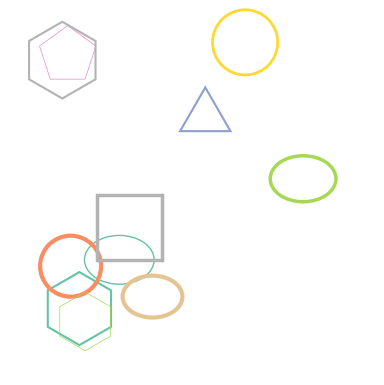[{"shape": "oval", "thickness": 1, "radius": 0.45, "center": [0.31, 0.325]}, {"shape": "hexagon", "thickness": 1.5, "radius": 0.47, "center": [0.206, 0.198]}, {"shape": "circle", "thickness": 3, "radius": 0.4, "center": [0.183, 0.309]}, {"shape": "triangle", "thickness": 1.5, "radius": 0.38, "center": [0.533, 0.697]}, {"shape": "pentagon", "thickness": 0.5, "radius": 0.38, "center": [0.176, 0.857]}, {"shape": "hexagon", "thickness": 0.5, "radius": 0.38, "center": [0.221, 0.165]}, {"shape": "oval", "thickness": 2.5, "radius": 0.43, "center": [0.787, 0.536]}, {"shape": "circle", "thickness": 2, "radius": 0.42, "center": [0.637, 0.89]}, {"shape": "oval", "thickness": 3, "radius": 0.39, "center": [0.396, 0.23]}, {"shape": "hexagon", "thickness": 1.5, "radius": 0.5, "center": [0.162, 0.844]}, {"shape": "square", "thickness": 2.5, "radius": 0.42, "center": [0.336, 0.41]}]